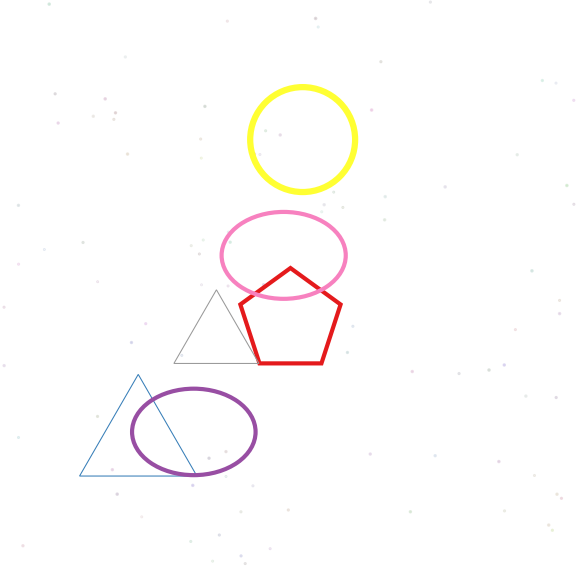[{"shape": "pentagon", "thickness": 2, "radius": 0.46, "center": [0.503, 0.444]}, {"shape": "triangle", "thickness": 0.5, "radius": 0.59, "center": [0.239, 0.233]}, {"shape": "oval", "thickness": 2, "radius": 0.53, "center": [0.336, 0.251]}, {"shape": "circle", "thickness": 3, "radius": 0.45, "center": [0.524, 0.757]}, {"shape": "oval", "thickness": 2, "radius": 0.54, "center": [0.491, 0.557]}, {"shape": "triangle", "thickness": 0.5, "radius": 0.43, "center": [0.375, 0.412]}]